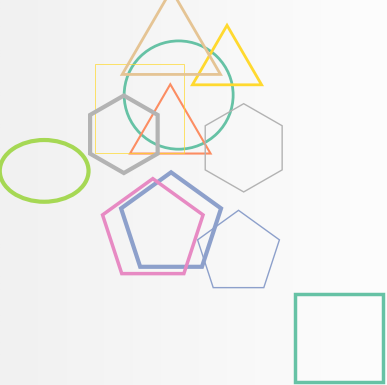[{"shape": "circle", "thickness": 2, "radius": 0.7, "center": [0.461, 0.753]}, {"shape": "square", "thickness": 2.5, "radius": 0.57, "center": [0.875, 0.123]}, {"shape": "triangle", "thickness": 1.5, "radius": 0.6, "center": [0.44, 0.661]}, {"shape": "pentagon", "thickness": 1, "radius": 0.56, "center": [0.615, 0.343]}, {"shape": "pentagon", "thickness": 3, "radius": 0.68, "center": [0.441, 0.417]}, {"shape": "pentagon", "thickness": 2.5, "radius": 0.68, "center": [0.394, 0.4]}, {"shape": "oval", "thickness": 3, "radius": 0.57, "center": [0.114, 0.556]}, {"shape": "triangle", "thickness": 2, "radius": 0.52, "center": [0.586, 0.831]}, {"shape": "square", "thickness": 0.5, "radius": 0.58, "center": [0.36, 0.718]}, {"shape": "triangle", "thickness": 2, "radius": 0.73, "center": [0.442, 0.88]}, {"shape": "hexagon", "thickness": 1, "radius": 0.57, "center": [0.629, 0.616]}, {"shape": "hexagon", "thickness": 3, "radius": 0.5, "center": [0.32, 0.651]}]